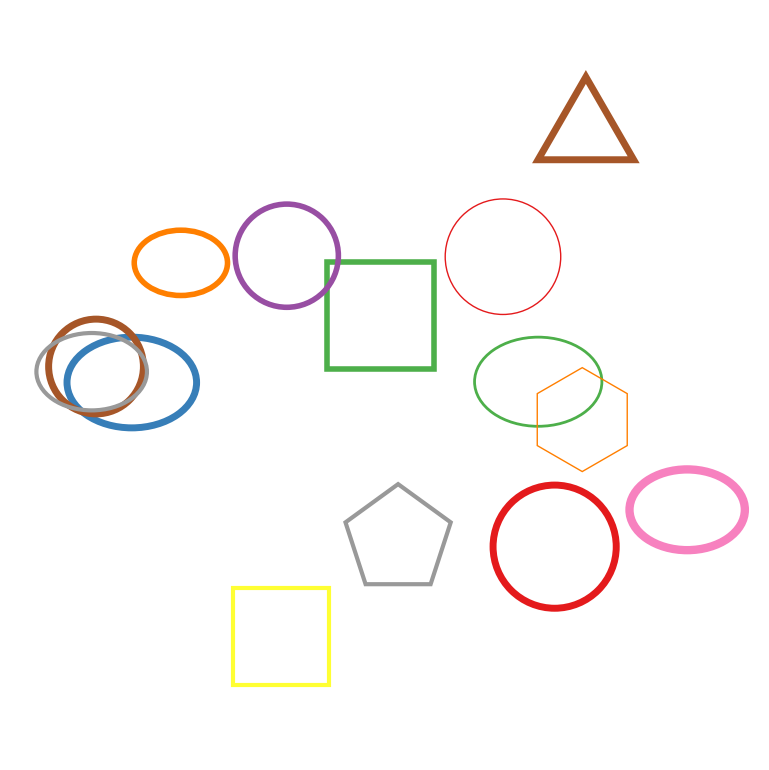[{"shape": "circle", "thickness": 0.5, "radius": 0.38, "center": [0.653, 0.667]}, {"shape": "circle", "thickness": 2.5, "radius": 0.4, "center": [0.72, 0.29]}, {"shape": "oval", "thickness": 2.5, "radius": 0.42, "center": [0.171, 0.503]}, {"shape": "square", "thickness": 2, "radius": 0.35, "center": [0.494, 0.59]}, {"shape": "oval", "thickness": 1, "radius": 0.41, "center": [0.699, 0.504]}, {"shape": "circle", "thickness": 2, "radius": 0.34, "center": [0.372, 0.668]}, {"shape": "hexagon", "thickness": 0.5, "radius": 0.34, "center": [0.756, 0.455]}, {"shape": "oval", "thickness": 2, "radius": 0.3, "center": [0.235, 0.659]}, {"shape": "square", "thickness": 1.5, "radius": 0.31, "center": [0.365, 0.173]}, {"shape": "triangle", "thickness": 2.5, "radius": 0.36, "center": [0.761, 0.828]}, {"shape": "circle", "thickness": 2.5, "radius": 0.31, "center": [0.125, 0.524]}, {"shape": "oval", "thickness": 3, "radius": 0.37, "center": [0.892, 0.338]}, {"shape": "pentagon", "thickness": 1.5, "radius": 0.36, "center": [0.517, 0.299]}, {"shape": "oval", "thickness": 1.5, "radius": 0.36, "center": [0.119, 0.517]}]